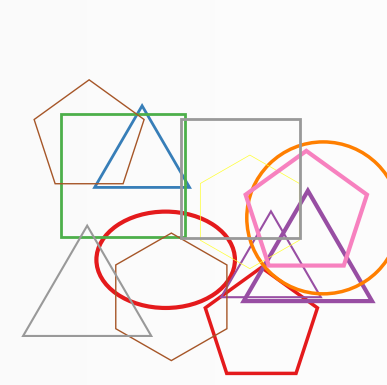[{"shape": "pentagon", "thickness": 2.5, "radius": 0.76, "center": [0.674, 0.153]}, {"shape": "oval", "thickness": 3, "radius": 0.89, "center": [0.428, 0.325]}, {"shape": "triangle", "thickness": 2, "radius": 0.71, "center": [0.367, 0.584]}, {"shape": "square", "thickness": 2, "radius": 0.79, "center": [0.317, 0.544]}, {"shape": "triangle", "thickness": 3, "radius": 0.96, "center": [0.794, 0.314]}, {"shape": "triangle", "thickness": 1.5, "radius": 0.74, "center": [0.699, 0.302]}, {"shape": "circle", "thickness": 2.5, "radius": 0.99, "center": [0.834, 0.434]}, {"shape": "hexagon", "thickness": 0.5, "radius": 0.74, "center": [0.645, 0.45]}, {"shape": "pentagon", "thickness": 1, "radius": 0.75, "center": [0.23, 0.643]}, {"shape": "hexagon", "thickness": 1, "radius": 0.83, "center": [0.442, 0.229]}, {"shape": "pentagon", "thickness": 3, "radius": 0.82, "center": [0.79, 0.443]}, {"shape": "triangle", "thickness": 1.5, "radius": 0.95, "center": [0.225, 0.223]}, {"shape": "square", "thickness": 2, "radius": 0.77, "center": [0.621, 0.536]}]